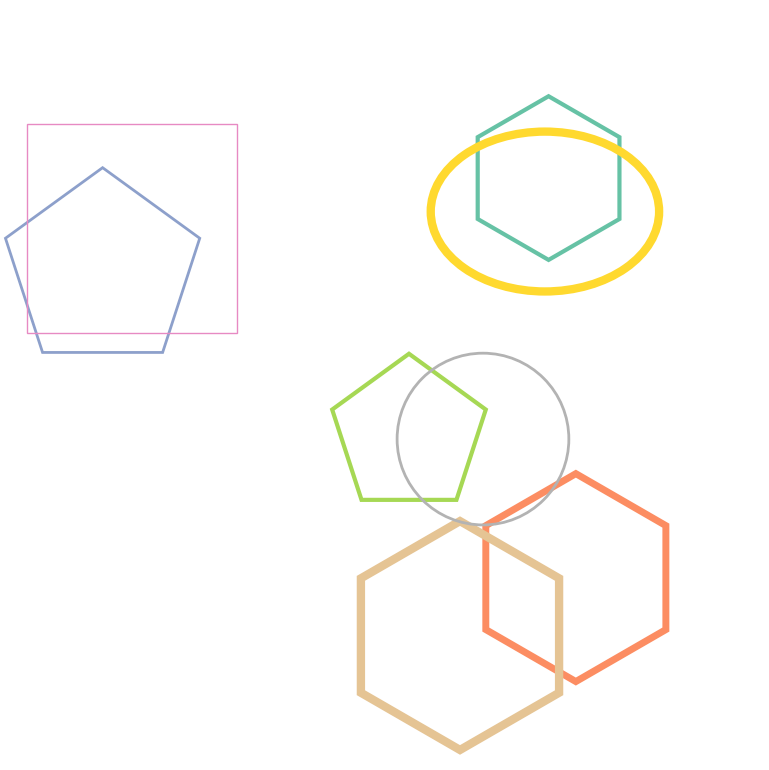[{"shape": "hexagon", "thickness": 1.5, "radius": 0.53, "center": [0.712, 0.769]}, {"shape": "hexagon", "thickness": 2.5, "radius": 0.68, "center": [0.748, 0.25]}, {"shape": "pentagon", "thickness": 1, "radius": 0.66, "center": [0.133, 0.65]}, {"shape": "square", "thickness": 0.5, "radius": 0.68, "center": [0.171, 0.704]}, {"shape": "pentagon", "thickness": 1.5, "radius": 0.52, "center": [0.531, 0.436]}, {"shape": "oval", "thickness": 3, "radius": 0.74, "center": [0.708, 0.725]}, {"shape": "hexagon", "thickness": 3, "radius": 0.74, "center": [0.597, 0.175]}, {"shape": "circle", "thickness": 1, "radius": 0.56, "center": [0.627, 0.43]}]